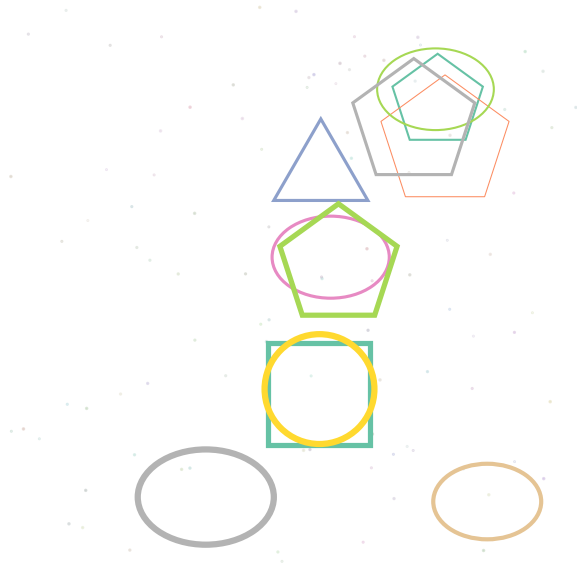[{"shape": "square", "thickness": 2.5, "radius": 0.44, "center": [0.552, 0.317]}, {"shape": "pentagon", "thickness": 1, "radius": 0.41, "center": [0.758, 0.824]}, {"shape": "pentagon", "thickness": 0.5, "radius": 0.58, "center": [0.771, 0.753]}, {"shape": "triangle", "thickness": 1.5, "radius": 0.47, "center": [0.556, 0.699]}, {"shape": "oval", "thickness": 1.5, "radius": 0.51, "center": [0.573, 0.554]}, {"shape": "pentagon", "thickness": 2.5, "radius": 0.53, "center": [0.586, 0.54]}, {"shape": "oval", "thickness": 1, "radius": 0.51, "center": [0.754, 0.845]}, {"shape": "circle", "thickness": 3, "radius": 0.48, "center": [0.553, 0.325]}, {"shape": "oval", "thickness": 2, "radius": 0.47, "center": [0.844, 0.131]}, {"shape": "oval", "thickness": 3, "radius": 0.59, "center": [0.356, 0.138]}, {"shape": "pentagon", "thickness": 1.5, "radius": 0.56, "center": [0.717, 0.787]}]